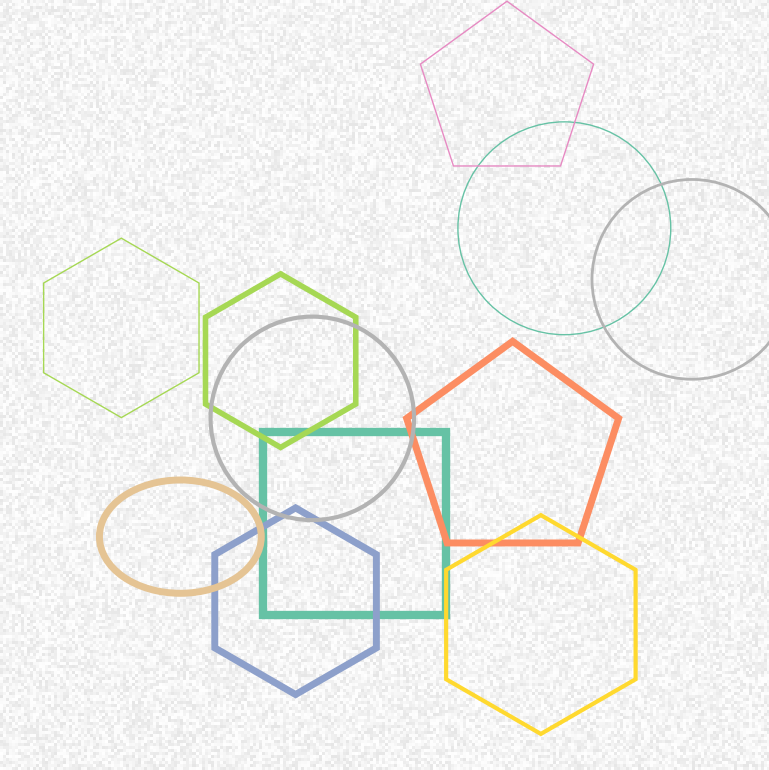[{"shape": "circle", "thickness": 0.5, "radius": 0.69, "center": [0.733, 0.704]}, {"shape": "square", "thickness": 3, "radius": 0.59, "center": [0.461, 0.32]}, {"shape": "pentagon", "thickness": 2.5, "radius": 0.72, "center": [0.666, 0.412]}, {"shape": "hexagon", "thickness": 2.5, "radius": 0.61, "center": [0.384, 0.219]}, {"shape": "pentagon", "thickness": 0.5, "radius": 0.59, "center": [0.658, 0.88]}, {"shape": "hexagon", "thickness": 0.5, "radius": 0.58, "center": [0.158, 0.574]}, {"shape": "hexagon", "thickness": 2, "radius": 0.56, "center": [0.364, 0.532]}, {"shape": "hexagon", "thickness": 1.5, "radius": 0.71, "center": [0.702, 0.189]}, {"shape": "oval", "thickness": 2.5, "radius": 0.53, "center": [0.234, 0.303]}, {"shape": "circle", "thickness": 1, "radius": 0.65, "center": [0.899, 0.637]}, {"shape": "circle", "thickness": 1.5, "radius": 0.66, "center": [0.406, 0.457]}]